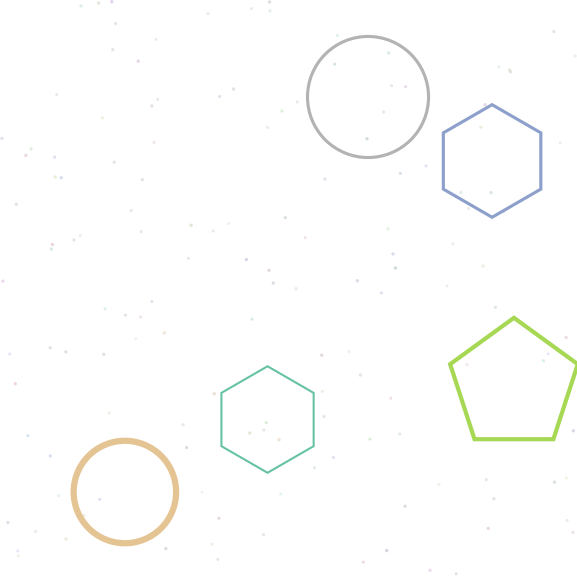[{"shape": "hexagon", "thickness": 1, "radius": 0.46, "center": [0.463, 0.273]}, {"shape": "hexagon", "thickness": 1.5, "radius": 0.49, "center": [0.852, 0.72]}, {"shape": "pentagon", "thickness": 2, "radius": 0.58, "center": [0.89, 0.333]}, {"shape": "circle", "thickness": 3, "radius": 0.44, "center": [0.216, 0.147]}, {"shape": "circle", "thickness": 1.5, "radius": 0.52, "center": [0.637, 0.831]}]